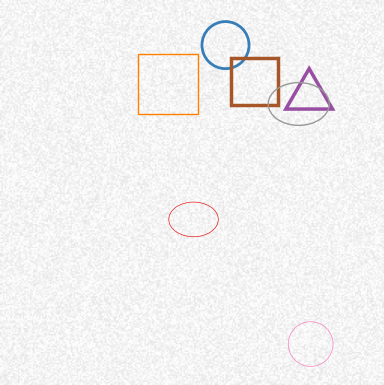[{"shape": "oval", "thickness": 0.5, "radius": 0.32, "center": [0.503, 0.43]}, {"shape": "circle", "thickness": 2, "radius": 0.31, "center": [0.586, 0.883]}, {"shape": "triangle", "thickness": 2.5, "radius": 0.35, "center": [0.803, 0.752]}, {"shape": "square", "thickness": 1, "radius": 0.39, "center": [0.436, 0.782]}, {"shape": "square", "thickness": 2.5, "radius": 0.31, "center": [0.66, 0.789]}, {"shape": "circle", "thickness": 0.5, "radius": 0.29, "center": [0.807, 0.106]}, {"shape": "oval", "thickness": 1, "radius": 0.4, "center": [0.776, 0.73]}]